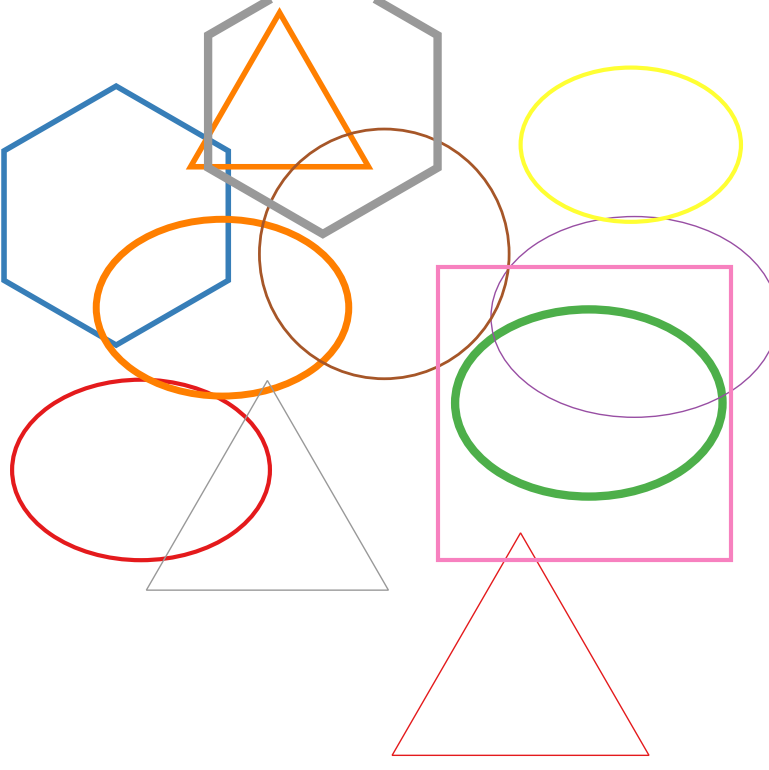[{"shape": "oval", "thickness": 1.5, "radius": 0.84, "center": [0.183, 0.39]}, {"shape": "triangle", "thickness": 0.5, "radius": 0.96, "center": [0.676, 0.115]}, {"shape": "hexagon", "thickness": 2, "radius": 0.84, "center": [0.151, 0.72]}, {"shape": "oval", "thickness": 3, "radius": 0.87, "center": [0.765, 0.477]}, {"shape": "oval", "thickness": 0.5, "radius": 0.93, "center": [0.824, 0.588]}, {"shape": "oval", "thickness": 2.5, "radius": 0.82, "center": [0.289, 0.6]}, {"shape": "triangle", "thickness": 2, "radius": 0.67, "center": [0.363, 0.85]}, {"shape": "oval", "thickness": 1.5, "radius": 0.72, "center": [0.819, 0.812]}, {"shape": "circle", "thickness": 1, "radius": 0.81, "center": [0.499, 0.67]}, {"shape": "square", "thickness": 1.5, "radius": 0.95, "center": [0.759, 0.463]}, {"shape": "triangle", "thickness": 0.5, "radius": 0.91, "center": [0.347, 0.324]}, {"shape": "hexagon", "thickness": 3, "radius": 0.86, "center": [0.419, 0.868]}]